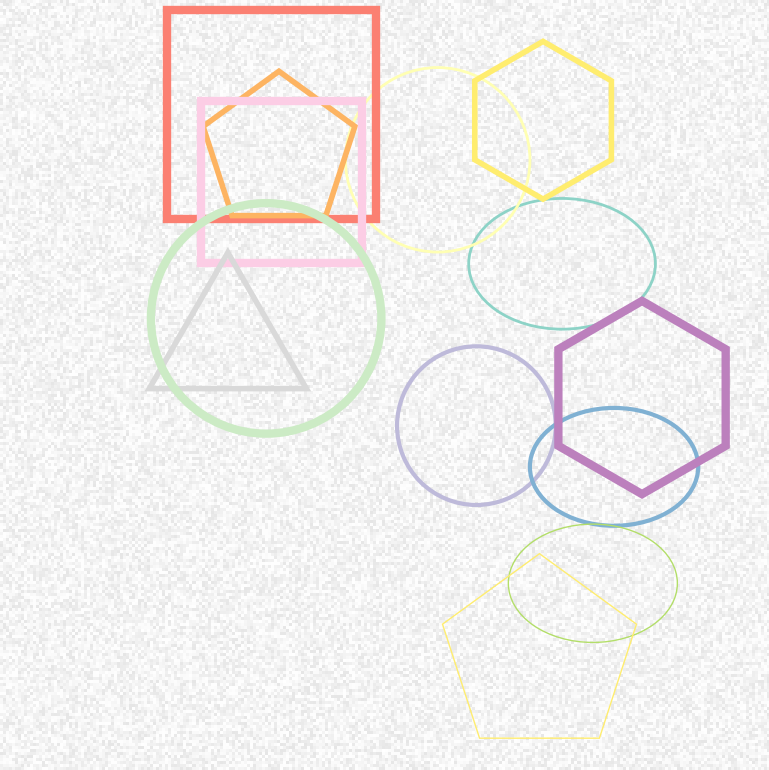[{"shape": "oval", "thickness": 1, "radius": 0.61, "center": [0.73, 0.657]}, {"shape": "circle", "thickness": 1, "radius": 0.6, "center": [0.568, 0.792]}, {"shape": "circle", "thickness": 1.5, "radius": 0.52, "center": [0.619, 0.447]}, {"shape": "square", "thickness": 3, "radius": 0.68, "center": [0.352, 0.851]}, {"shape": "oval", "thickness": 1.5, "radius": 0.55, "center": [0.797, 0.394]}, {"shape": "pentagon", "thickness": 2, "radius": 0.52, "center": [0.362, 0.804]}, {"shape": "oval", "thickness": 0.5, "radius": 0.55, "center": [0.77, 0.243]}, {"shape": "square", "thickness": 3, "radius": 0.53, "center": [0.366, 0.764]}, {"shape": "triangle", "thickness": 2, "radius": 0.59, "center": [0.296, 0.554]}, {"shape": "hexagon", "thickness": 3, "radius": 0.63, "center": [0.834, 0.484]}, {"shape": "circle", "thickness": 3, "radius": 0.75, "center": [0.346, 0.587]}, {"shape": "pentagon", "thickness": 0.5, "radius": 0.66, "center": [0.701, 0.148]}, {"shape": "hexagon", "thickness": 2, "radius": 0.51, "center": [0.705, 0.844]}]